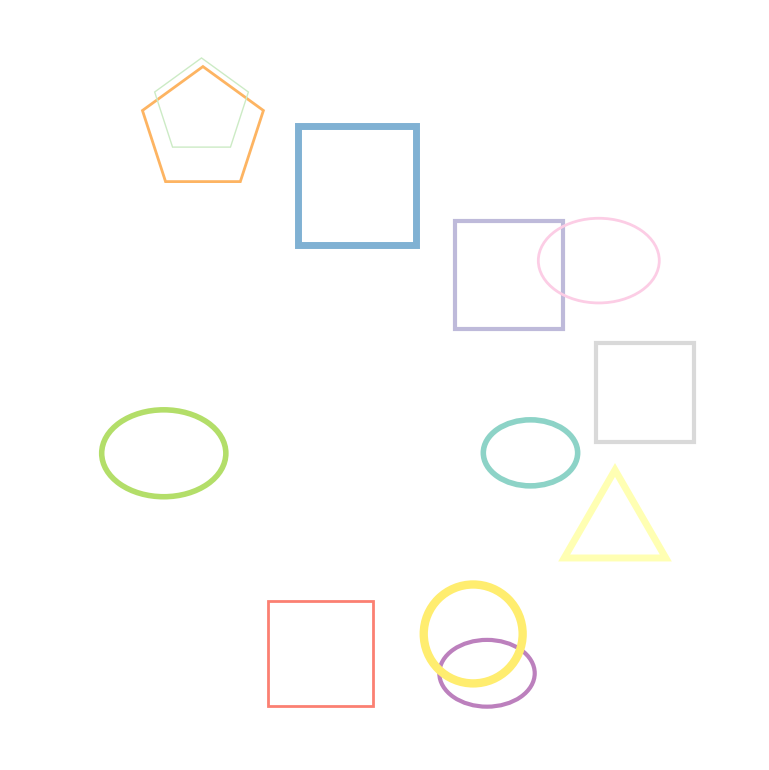[{"shape": "oval", "thickness": 2, "radius": 0.31, "center": [0.689, 0.412]}, {"shape": "triangle", "thickness": 2.5, "radius": 0.38, "center": [0.799, 0.313]}, {"shape": "square", "thickness": 1.5, "radius": 0.35, "center": [0.661, 0.643]}, {"shape": "square", "thickness": 1, "radius": 0.34, "center": [0.416, 0.151]}, {"shape": "square", "thickness": 2.5, "radius": 0.38, "center": [0.463, 0.759]}, {"shape": "pentagon", "thickness": 1, "radius": 0.41, "center": [0.264, 0.831]}, {"shape": "oval", "thickness": 2, "radius": 0.4, "center": [0.213, 0.411]}, {"shape": "oval", "thickness": 1, "radius": 0.39, "center": [0.778, 0.662]}, {"shape": "square", "thickness": 1.5, "radius": 0.32, "center": [0.838, 0.49]}, {"shape": "oval", "thickness": 1.5, "radius": 0.31, "center": [0.632, 0.126]}, {"shape": "pentagon", "thickness": 0.5, "radius": 0.32, "center": [0.262, 0.861]}, {"shape": "circle", "thickness": 3, "radius": 0.32, "center": [0.615, 0.177]}]